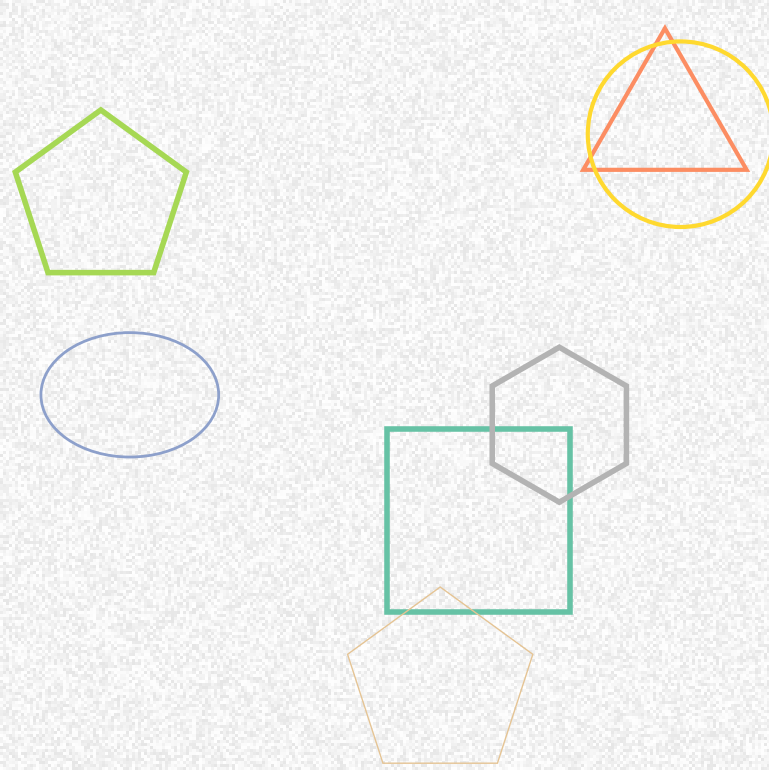[{"shape": "square", "thickness": 2, "radius": 0.59, "center": [0.621, 0.324]}, {"shape": "triangle", "thickness": 1.5, "radius": 0.61, "center": [0.864, 0.841]}, {"shape": "oval", "thickness": 1, "radius": 0.58, "center": [0.169, 0.487]}, {"shape": "pentagon", "thickness": 2, "radius": 0.58, "center": [0.131, 0.74]}, {"shape": "circle", "thickness": 1.5, "radius": 0.6, "center": [0.884, 0.826]}, {"shape": "pentagon", "thickness": 0.5, "radius": 0.63, "center": [0.572, 0.111]}, {"shape": "hexagon", "thickness": 2, "radius": 0.5, "center": [0.726, 0.448]}]